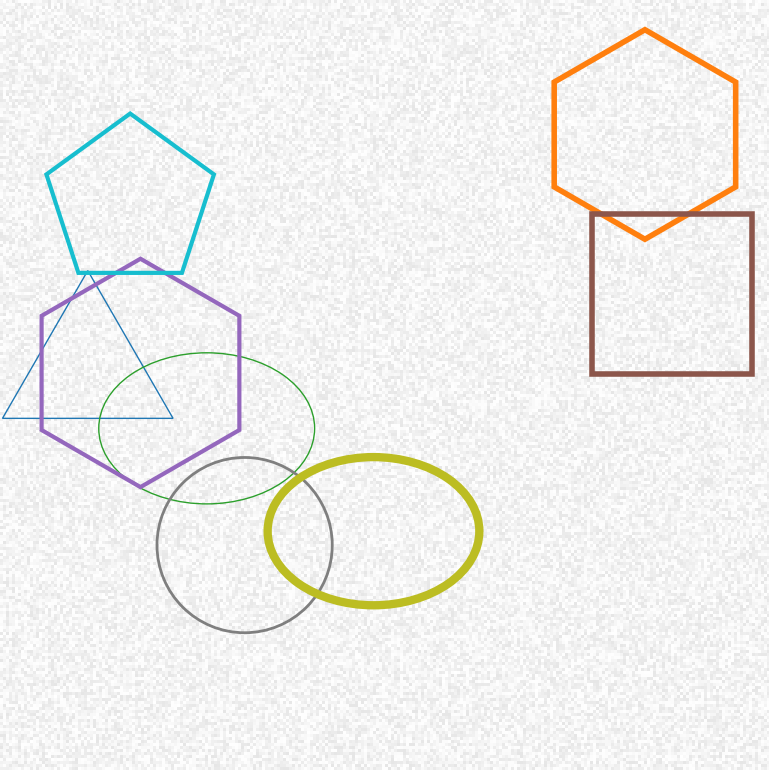[{"shape": "triangle", "thickness": 0.5, "radius": 0.64, "center": [0.114, 0.521]}, {"shape": "hexagon", "thickness": 2, "radius": 0.68, "center": [0.838, 0.825]}, {"shape": "oval", "thickness": 0.5, "radius": 0.7, "center": [0.268, 0.444]}, {"shape": "hexagon", "thickness": 1.5, "radius": 0.74, "center": [0.182, 0.516]}, {"shape": "square", "thickness": 2, "radius": 0.52, "center": [0.873, 0.619]}, {"shape": "circle", "thickness": 1, "radius": 0.57, "center": [0.318, 0.292]}, {"shape": "oval", "thickness": 3, "radius": 0.69, "center": [0.485, 0.31]}, {"shape": "pentagon", "thickness": 1.5, "radius": 0.57, "center": [0.169, 0.738]}]